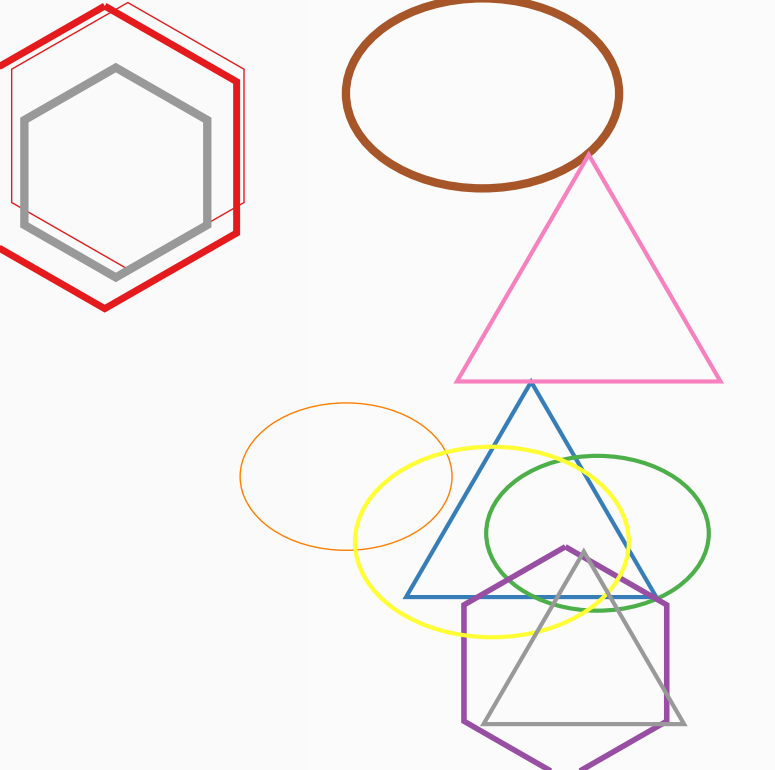[{"shape": "hexagon", "thickness": 2.5, "radius": 0.98, "center": [0.135, 0.796]}, {"shape": "hexagon", "thickness": 0.5, "radius": 0.87, "center": [0.165, 0.824]}, {"shape": "triangle", "thickness": 1.5, "radius": 0.93, "center": [0.685, 0.318]}, {"shape": "oval", "thickness": 1.5, "radius": 0.72, "center": [0.771, 0.307]}, {"shape": "hexagon", "thickness": 2, "radius": 0.76, "center": [0.729, 0.139]}, {"shape": "oval", "thickness": 0.5, "radius": 0.68, "center": [0.447, 0.381]}, {"shape": "oval", "thickness": 1.5, "radius": 0.88, "center": [0.635, 0.296]}, {"shape": "oval", "thickness": 3, "radius": 0.88, "center": [0.623, 0.879]}, {"shape": "triangle", "thickness": 1.5, "radius": 0.98, "center": [0.76, 0.603]}, {"shape": "hexagon", "thickness": 3, "radius": 0.68, "center": [0.149, 0.776]}, {"shape": "triangle", "thickness": 1.5, "radius": 0.75, "center": [0.753, 0.134]}]